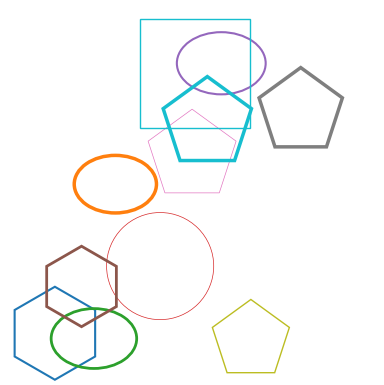[{"shape": "hexagon", "thickness": 1.5, "radius": 0.6, "center": [0.143, 0.134]}, {"shape": "oval", "thickness": 2.5, "radius": 0.53, "center": [0.3, 0.522]}, {"shape": "oval", "thickness": 2, "radius": 0.56, "center": [0.244, 0.121]}, {"shape": "circle", "thickness": 0.5, "radius": 0.7, "center": [0.416, 0.309]}, {"shape": "oval", "thickness": 1.5, "radius": 0.58, "center": [0.575, 0.836]}, {"shape": "hexagon", "thickness": 2, "radius": 0.52, "center": [0.212, 0.256]}, {"shape": "pentagon", "thickness": 0.5, "radius": 0.6, "center": [0.499, 0.596]}, {"shape": "pentagon", "thickness": 2.5, "radius": 0.57, "center": [0.781, 0.711]}, {"shape": "pentagon", "thickness": 1, "radius": 0.53, "center": [0.652, 0.117]}, {"shape": "square", "thickness": 1, "radius": 0.71, "center": [0.506, 0.81]}, {"shape": "pentagon", "thickness": 2.5, "radius": 0.6, "center": [0.538, 0.681]}]